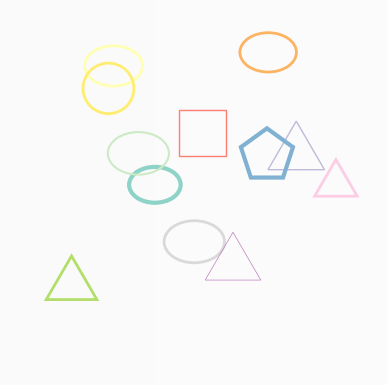[{"shape": "oval", "thickness": 3, "radius": 0.33, "center": [0.4, 0.52]}, {"shape": "oval", "thickness": 2, "radius": 0.37, "center": [0.293, 0.829]}, {"shape": "triangle", "thickness": 1, "radius": 0.42, "center": [0.764, 0.601]}, {"shape": "square", "thickness": 1, "radius": 0.3, "center": [0.523, 0.655]}, {"shape": "pentagon", "thickness": 3, "radius": 0.35, "center": [0.689, 0.596]}, {"shape": "oval", "thickness": 2, "radius": 0.36, "center": [0.692, 0.864]}, {"shape": "triangle", "thickness": 2, "radius": 0.38, "center": [0.185, 0.26]}, {"shape": "triangle", "thickness": 2, "radius": 0.32, "center": [0.867, 0.522]}, {"shape": "oval", "thickness": 2, "radius": 0.39, "center": [0.501, 0.372]}, {"shape": "triangle", "thickness": 0.5, "radius": 0.41, "center": [0.601, 0.314]}, {"shape": "oval", "thickness": 1.5, "radius": 0.39, "center": [0.357, 0.602]}, {"shape": "circle", "thickness": 2, "radius": 0.33, "center": [0.28, 0.77]}]